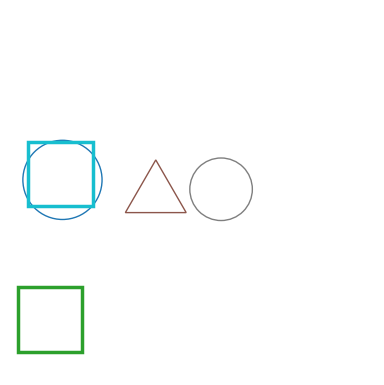[{"shape": "circle", "thickness": 1, "radius": 0.51, "center": [0.162, 0.533]}, {"shape": "square", "thickness": 2.5, "radius": 0.42, "center": [0.13, 0.17]}, {"shape": "triangle", "thickness": 1, "radius": 0.46, "center": [0.405, 0.493]}, {"shape": "circle", "thickness": 1, "radius": 0.41, "center": [0.574, 0.508]}, {"shape": "square", "thickness": 2.5, "radius": 0.42, "center": [0.157, 0.548]}]